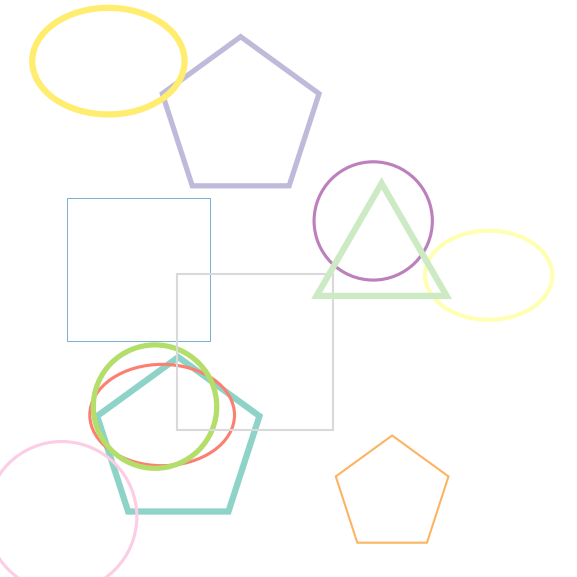[{"shape": "pentagon", "thickness": 3, "radius": 0.74, "center": [0.309, 0.233]}, {"shape": "oval", "thickness": 2, "radius": 0.55, "center": [0.846, 0.523]}, {"shape": "pentagon", "thickness": 2.5, "radius": 0.71, "center": [0.417, 0.793]}, {"shape": "oval", "thickness": 1.5, "radius": 0.63, "center": [0.281, 0.28]}, {"shape": "square", "thickness": 0.5, "radius": 0.62, "center": [0.239, 0.533]}, {"shape": "pentagon", "thickness": 1, "radius": 0.51, "center": [0.679, 0.142]}, {"shape": "circle", "thickness": 2.5, "radius": 0.53, "center": [0.268, 0.295]}, {"shape": "circle", "thickness": 1.5, "radius": 0.65, "center": [0.107, 0.104]}, {"shape": "square", "thickness": 1, "radius": 0.68, "center": [0.441, 0.389]}, {"shape": "circle", "thickness": 1.5, "radius": 0.51, "center": [0.646, 0.617]}, {"shape": "triangle", "thickness": 3, "radius": 0.65, "center": [0.661, 0.552]}, {"shape": "oval", "thickness": 3, "radius": 0.66, "center": [0.188, 0.893]}]